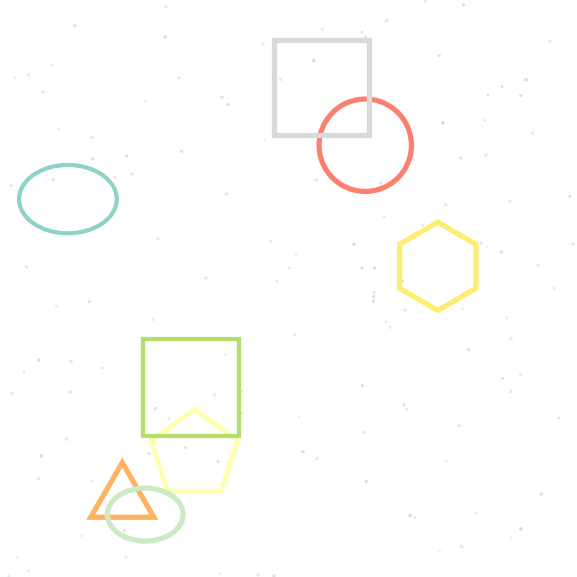[{"shape": "oval", "thickness": 2, "radius": 0.42, "center": [0.118, 0.654]}, {"shape": "pentagon", "thickness": 2.5, "radius": 0.39, "center": [0.337, 0.212]}, {"shape": "circle", "thickness": 2.5, "radius": 0.4, "center": [0.632, 0.748]}, {"shape": "triangle", "thickness": 2.5, "radius": 0.32, "center": [0.212, 0.135]}, {"shape": "square", "thickness": 2, "radius": 0.42, "center": [0.331, 0.328]}, {"shape": "square", "thickness": 2.5, "radius": 0.41, "center": [0.557, 0.847]}, {"shape": "oval", "thickness": 2.5, "radius": 0.33, "center": [0.252, 0.108]}, {"shape": "hexagon", "thickness": 2.5, "radius": 0.38, "center": [0.758, 0.538]}]